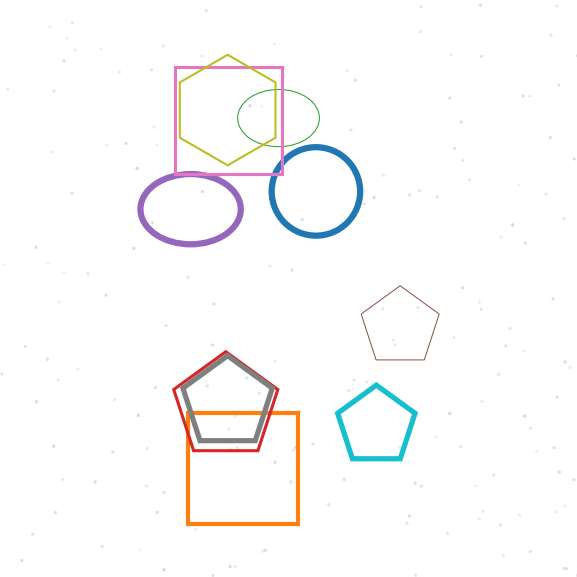[{"shape": "circle", "thickness": 3, "radius": 0.38, "center": [0.547, 0.668]}, {"shape": "square", "thickness": 2, "radius": 0.48, "center": [0.421, 0.188]}, {"shape": "oval", "thickness": 0.5, "radius": 0.35, "center": [0.482, 0.795]}, {"shape": "pentagon", "thickness": 1.5, "radius": 0.47, "center": [0.391, 0.295]}, {"shape": "oval", "thickness": 3, "radius": 0.43, "center": [0.33, 0.637]}, {"shape": "pentagon", "thickness": 0.5, "radius": 0.35, "center": [0.693, 0.433]}, {"shape": "square", "thickness": 1.5, "radius": 0.46, "center": [0.396, 0.791]}, {"shape": "pentagon", "thickness": 2.5, "radius": 0.41, "center": [0.394, 0.302]}, {"shape": "hexagon", "thickness": 1, "radius": 0.48, "center": [0.394, 0.809]}, {"shape": "pentagon", "thickness": 2.5, "radius": 0.35, "center": [0.652, 0.262]}]